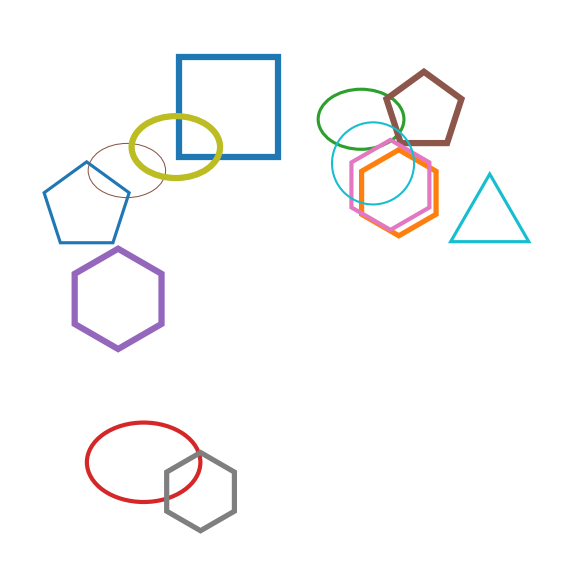[{"shape": "square", "thickness": 3, "radius": 0.43, "center": [0.396, 0.814]}, {"shape": "pentagon", "thickness": 1.5, "radius": 0.39, "center": [0.15, 0.641]}, {"shape": "hexagon", "thickness": 2.5, "radius": 0.37, "center": [0.691, 0.665]}, {"shape": "oval", "thickness": 1.5, "radius": 0.37, "center": [0.625, 0.793]}, {"shape": "oval", "thickness": 2, "radius": 0.49, "center": [0.249, 0.199]}, {"shape": "hexagon", "thickness": 3, "radius": 0.43, "center": [0.205, 0.482]}, {"shape": "oval", "thickness": 0.5, "radius": 0.34, "center": [0.22, 0.704]}, {"shape": "pentagon", "thickness": 3, "radius": 0.34, "center": [0.734, 0.807]}, {"shape": "hexagon", "thickness": 2, "radius": 0.39, "center": [0.676, 0.679]}, {"shape": "hexagon", "thickness": 2.5, "radius": 0.34, "center": [0.347, 0.148]}, {"shape": "oval", "thickness": 3, "radius": 0.38, "center": [0.305, 0.744]}, {"shape": "circle", "thickness": 1, "radius": 0.36, "center": [0.646, 0.716]}, {"shape": "triangle", "thickness": 1.5, "radius": 0.39, "center": [0.848, 0.62]}]